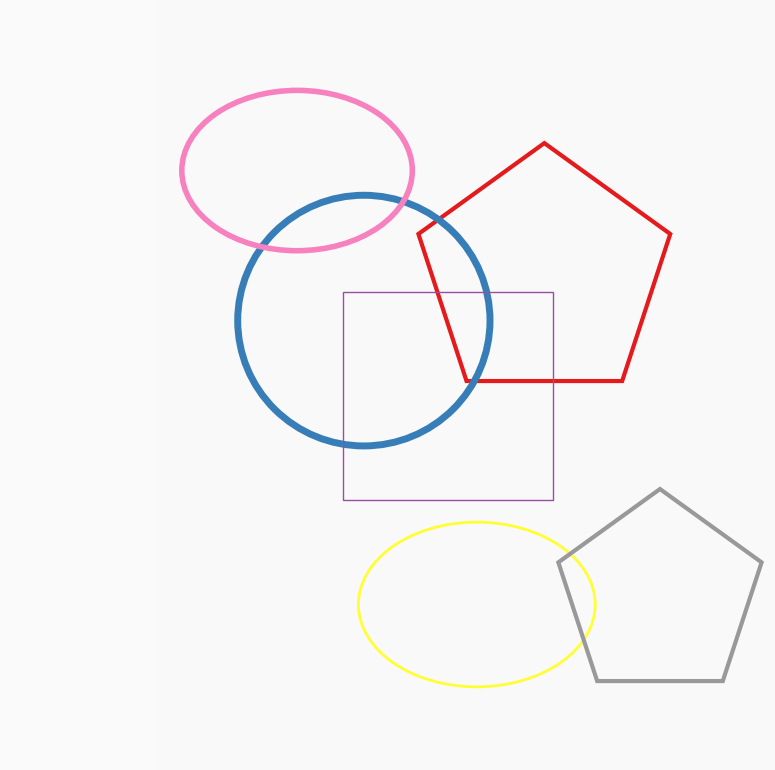[{"shape": "pentagon", "thickness": 1.5, "radius": 0.85, "center": [0.702, 0.643]}, {"shape": "circle", "thickness": 2.5, "radius": 0.81, "center": [0.469, 0.584]}, {"shape": "square", "thickness": 0.5, "radius": 0.68, "center": [0.578, 0.486]}, {"shape": "oval", "thickness": 1, "radius": 0.76, "center": [0.615, 0.215]}, {"shape": "oval", "thickness": 2, "radius": 0.74, "center": [0.383, 0.779]}, {"shape": "pentagon", "thickness": 1.5, "radius": 0.69, "center": [0.852, 0.227]}]